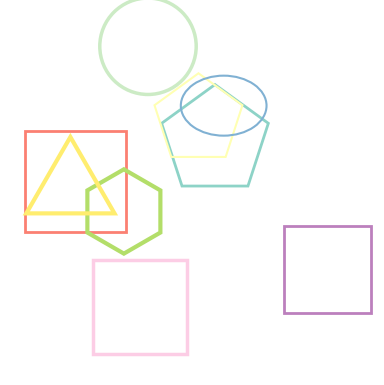[{"shape": "pentagon", "thickness": 2, "radius": 0.73, "center": [0.558, 0.635]}, {"shape": "pentagon", "thickness": 1.5, "radius": 0.6, "center": [0.516, 0.69]}, {"shape": "square", "thickness": 2, "radius": 0.65, "center": [0.195, 0.529]}, {"shape": "oval", "thickness": 1.5, "radius": 0.56, "center": [0.581, 0.726]}, {"shape": "hexagon", "thickness": 3, "radius": 0.55, "center": [0.322, 0.451]}, {"shape": "square", "thickness": 2.5, "radius": 0.61, "center": [0.364, 0.203]}, {"shape": "square", "thickness": 2, "radius": 0.57, "center": [0.85, 0.301]}, {"shape": "circle", "thickness": 2.5, "radius": 0.63, "center": [0.384, 0.88]}, {"shape": "triangle", "thickness": 3, "radius": 0.66, "center": [0.183, 0.512]}]